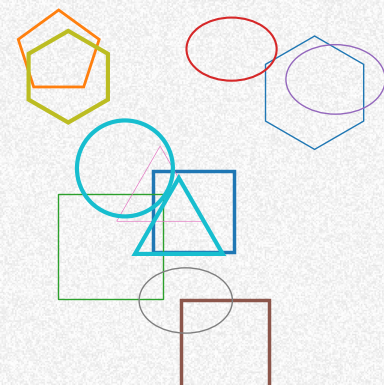[{"shape": "hexagon", "thickness": 1, "radius": 0.74, "center": [0.817, 0.759]}, {"shape": "square", "thickness": 2.5, "radius": 0.53, "center": [0.502, 0.451]}, {"shape": "pentagon", "thickness": 2, "radius": 0.55, "center": [0.152, 0.864]}, {"shape": "square", "thickness": 1, "radius": 0.68, "center": [0.288, 0.36]}, {"shape": "oval", "thickness": 1.5, "radius": 0.59, "center": [0.601, 0.872]}, {"shape": "oval", "thickness": 1, "radius": 0.64, "center": [0.872, 0.794]}, {"shape": "square", "thickness": 2.5, "radius": 0.57, "center": [0.584, 0.106]}, {"shape": "triangle", "thickness": 0.5, "radius": 0.65, "center": [0.416, 0.49]}, {"shape": "oval", "thickness": 1, "radius": 0.61, "center": [0.482, 0.22]}, {"shape": "hexagon", "thickness": 3, "radius": 0.59, "center": [0.177, 0.801]}, {"shape": "circle", "thickness": 3, "radius": 0.62, "center": [0.324, 0.563]}, {"shape": "triangle", "thickness": 3, "radius": 0.66, "center": [0.465, 0.406]}]